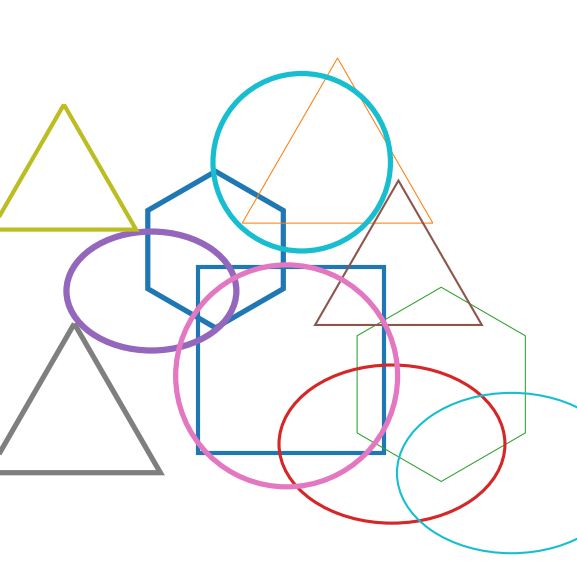[{"shape": "square", "thickness": 2, "radius": 0.81, "center": [0.504, 0.375]}, {"shape": "hexagon", "thickness": 2.5, "radius": 0.68, "center": [0.373, 0.567]}, {"shape": "triangle", "thickness": 0.5, "radius": 0.95, "center": [0.584, 0.708]}, {"shape": "hexagon", "thickness": 0.5, "radius": 0.84, "center": [0.764, 0.334]}, {"shape": "oval", "thickness": 1.5, "radius": 0.98, "center": [0.679, 0.23]}, {"shape": "oval", "thickness": 3, "radius": 0.74, "center": [0.262, 0.495]}, {"shape": "triangle", "thickness": 1, "radius": 0.83, "center": [0.69, 0.52]}, {"shape": "circle", "thickness": 2.5, "radius": 0.96, "center": [0.496, 0.348]}, {"shape": "triangle", "thickness": 2.5, "radius": 0.86, "center": [0.129, 0.267]}, {"shape": "triangle", "thickness": 2, "radius": 0.72, "center": [0.111, 0.674]}, {"shape": "oval", "thickness": 1, "radius": 0.99, "center": [0.886, 0.18]}, {"shape": "circle", "thickness": 2.5, "radius": 0.77, "center": [0.522, 0.718]}]